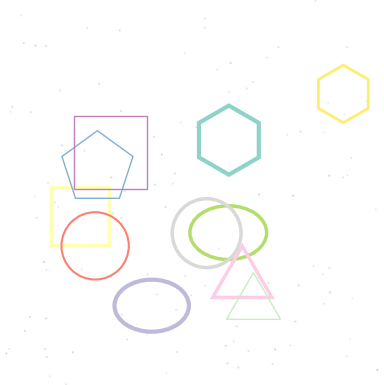[{"shape": "hexagon", "thickness": 3, "radius": 0.45, "center": [0.595, 0.636]}, {"shape": "square", "thickness": 2.5, "radius": 0.38, "center": [0.207, 0.44]}, {"shape": "oval", "thickness": 3, "radius": 0.48, "center": [0.394, 0.206]}, {"shape": "circle", "thickness": 1.5, "radius": 0.44, "center": [0.247, 0.361]}, {"shape": "pentagon", "thickness": 1, "radius": 0.49, "center": [0.253, 0.563]}, {"shape": "oval", "thickness": 2.5, "radius": 0.5, "center": [0.593, 0.396]}, {"shape": "triangle", "thickness": 2.5, "radius": 0.44, "center": [0.629, 0.272]}, {"shape": "circle", "thickness": 2.5, "radius": 0.45, "center": [0.537, 0.394]}, {"shape": "square", "thickness": 1, "radius": 0.47, "center": [0.287, 0.604]}, {"shape": "triangle", "thickness": 1, "radius": 0.41, "center": [0.658, 0.211]}, {"shape": "hexagon", "thickness": 2, "radius": 0.37, "center": [0.892, 0.756]}]